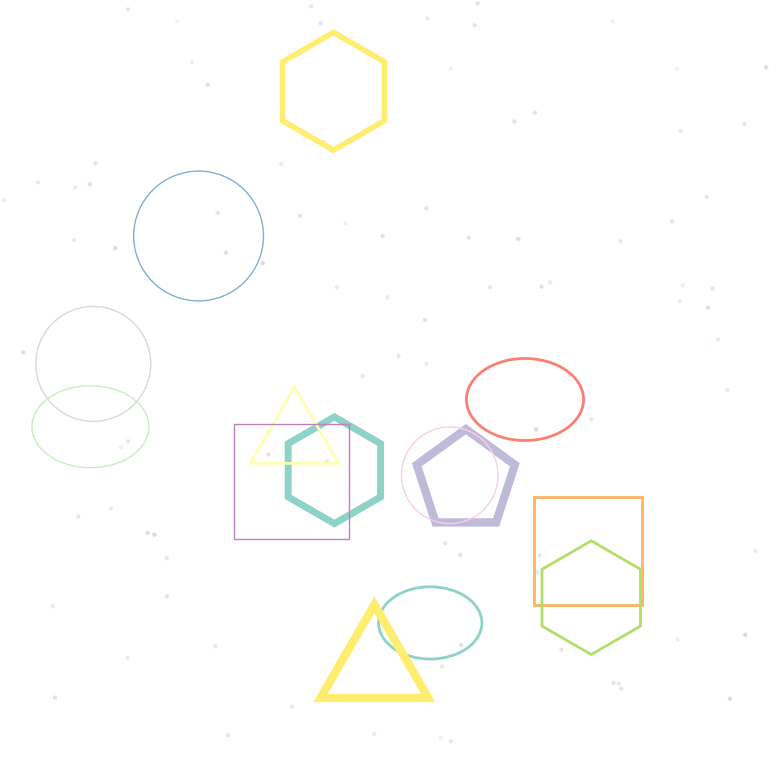[{"shape": "oval", "thickness": 1, "radius": 0.34, "center": [0.559, 0.191]}, {"shape": "hexagon", "thickness": 2.5, "radius": 0.35, "center": [0.434, 0.389]}, {"shape": "triangle", "thickness": 1, "radius": 0.33, "center": [0.382, 0.431]}, {"shape": "pentagon", "thickness": 3, "radius": 0.33, "center": [0.605, 0.376]}, {"shape": "oval", "thickness": 1, "radius": 0.38, "center": [0.682, 0.481]}, {"shape": "circle", "thickness": 0.5, "radius": 0.42, "center": [0.258, 0.694]}, {"shape": "square", "thickness": 1, "radius": 0.35, "center": [0.764, 0.284]}, {"shape": "hexagon", "thickness": 1, "radius": 0.37, "center": [0.768, 0.224]}, {"shape": "circle", "thickness": 0.5, "radius": 0.31, "center": [0.584, 0.383]}, {"shape": "circle", "thickness": 0.5, "radius": 0.37, "center": [0.121, 0.527]}, {"shape": "square", "thickness": 0.5, "radius": 0.37, "center": [0.378, 0.374]}, {"shape": "oval", "thickness": 0.5, "radius": 0.38, "center": [0.117, 0.446]}, {"shape": "triangle", "thickness": 3, "radius": 0.4, "center": [0.486, 0.134]}, {"shape": "hexagon", "thickness": 2, "radius": 0.38, "center": [0.433, 0.881]}]